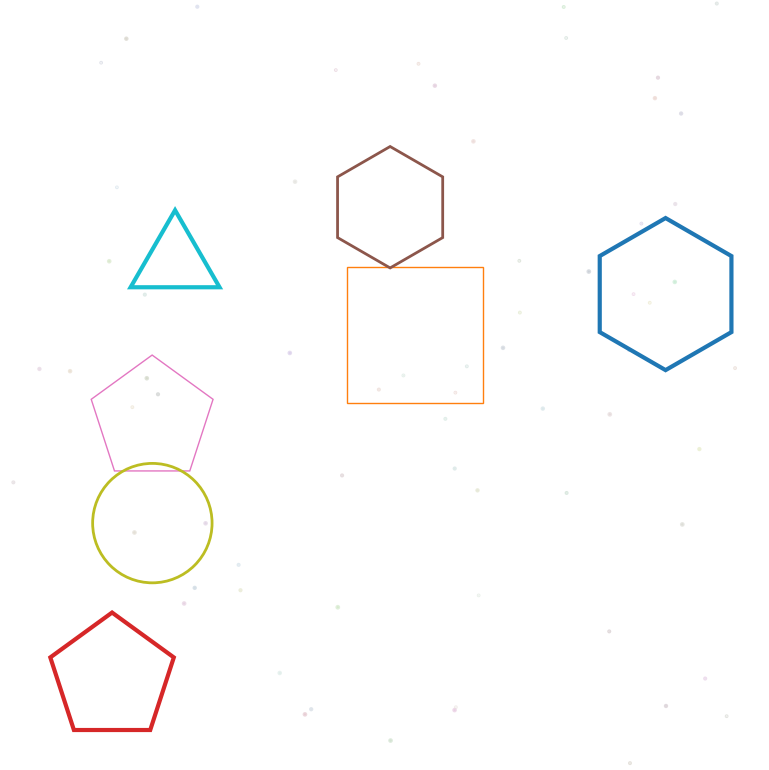[{"shape": "hexagon", "thickness": 1.5, "radius": 0.49, "center": [0.864, 0.618]}, {"shape": "square", "thickness": 0.5, "radius": 0.44, "center": [0.539, 0.564]}, {"shape": "pentagon", "thickness": 1.5, "radius": 0.42, "center": [0.146, 0.12]}, {"shape": "hexagon", "thickness": 1, "radius": 0.39, "center": [0.507, 0.731]}, {"shape": "pentagon", "thickness": 0.5, "radius": 0.42, "center": [0.198, 0.456]}, {"shape": "circle", "thickness": 1, "radius": 0.39, "center": [0.198, 0.321]}, {"shape": "triangle", "thickness": 1.5, "radius": 0.33, "center": [0.227, 0.66]}]